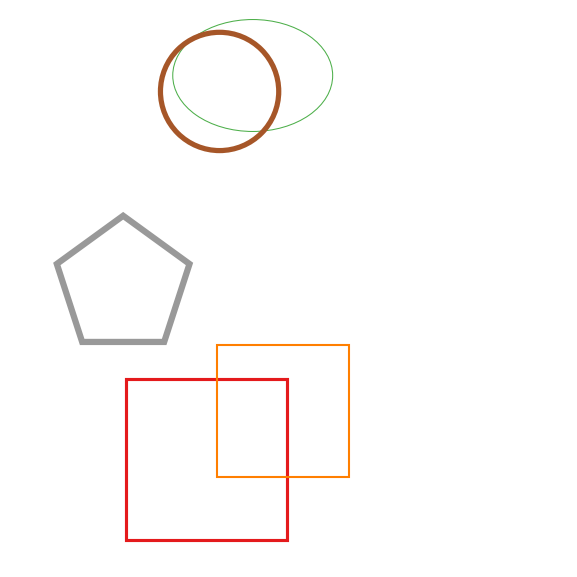[{"shape": "square", "thickness": 1.5, "radius": 0.7, "center": [0.358, 0.204]}, {"shape": "oval", "thickness": 0.5, "radius": 0.69, "center": [0.438, 0.868]}, {"shape": "square", "thickness": 1, "radius": 0.57, "center": [0.491, 0.288]}, {"shape": "circle", "thickness": 2.5, "radius": 0.51, "center": [0.38, 0.841]}, {"shape": "pentagon", "thickness": 3, "radius": 0.6, "center": [0.213, 0.505]}]